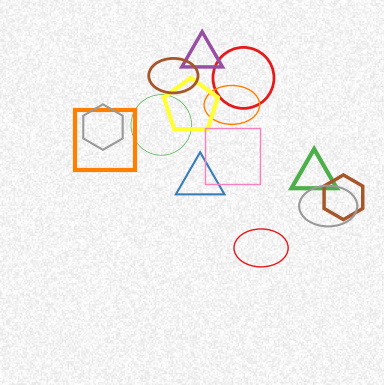[{"shape": "oval", "thickness": 1, "radius": 0.35, "center": [0.678, 0.356]}, {"shape": "circle", "thickness": 2, "radius": 0.4, "center": [0.632, 0.798]}, {"shape": "triangle", "thickness": 1.5, "radius": 0.36, "center": [0.52, 0.532]}, {"shape": "circle", "thickness": 0.5, "radius": 0.39, "center": [0.419, 0.675]}, {"shape": "triangle", "thickness": 3, "radius": 0.34, "center": [0.816, 0.545]}, {"shape": "triangle", "thickness": 2.5, "radius": 0.3, "center": [0.525, 0.857]}, {"shape": "oval", "thickness": 1, "radius": 0.36, "center": [0.602, 0.728]}, {"shape": "square", "thickness": 3, "radius": 0.39, "center": [0.272, 0.637]}, {"shape": "pentagon", "thickness": 3, "radius": 0.37, "center": [0.496, 0.724]}, {"shape": "hexagon", "thickness": 2.5, "radius": 0.29, "center": [0.892, 0.488]}, {"shape": "oval", "thickness": 2, "radius": 0.32, "center": [0.45, 0.803]}, {"shape": "square", "thickness": 1, "radius": 0.36, "center": [0.603, 0.595]}, {"shape": "hexagon", "thickness": 1.5, "radius": 0.3, "center": [0.267, 0.67]}, {"shape": "oval", "thickness": 1.5, "radius": 0.38, "center": [0.853, 0.465]}]